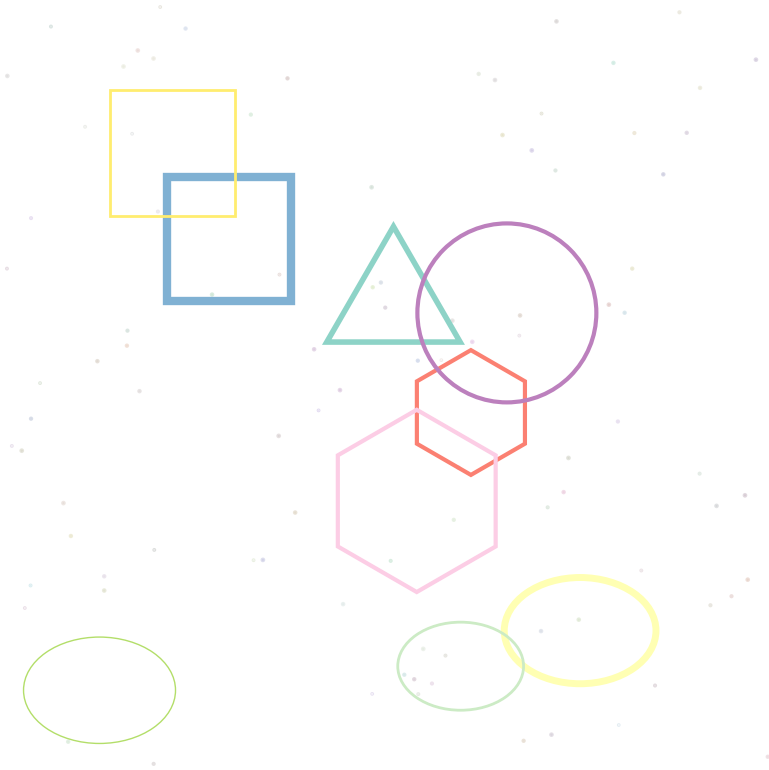[{"shape": "triangle", "thickness": 2, "radius": 0.5, "center": [0.511, 0.606]}, {"shape": "oval", "thickness": 2.5, "radius": 0.49, "center": [0.753, 0.181]}, {"shape": "hexagon", "thickness": 1.5, "radius": 0.41, "center": [0.612, 0.464]}, {"shape": "square", "thickness": 3, "radius": 0.4, "center": [0.297, 0.689]}, {"shape": "oval", "thickness": 0.5, "radius": 0.49, "center": [0.129, 0.104]}, {"shape": "hexagon", "thickness": 1.5, "radius": 0.59, "center": [0.541, 0.349]}, {"shape": "circle", "thickness": 1.5, "radius": 0.58, "center": [0.658, 0.594]}, {"shape": "oval", "thickness": 1, "radius": 0.41, "center": [0.598, 0.135]}, {"shape": "square", "thickness": 1, "radius": 0.41, "center": [0.224, 0.801]}]